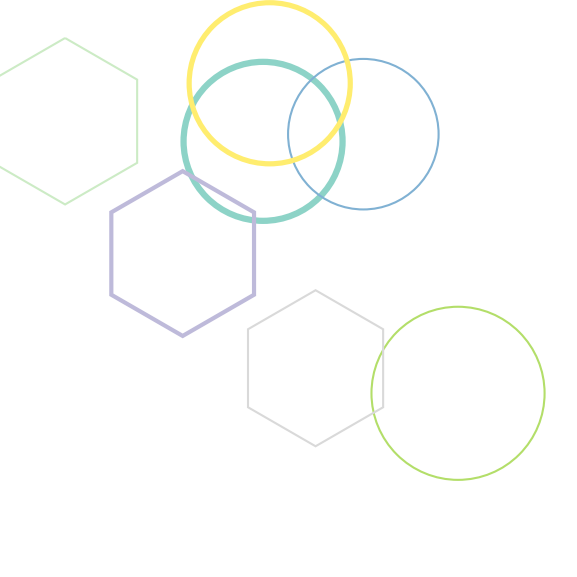[{"shape": "circle", "thickness": 3, "radius": 0.69, "center": [0.456, 0.754]}, {"shape": "hexagon", "thickness": 2, "radius": 0.71, "center": [0.316, 0.56]}, {"shape": "circle", "thickness": 1, "radius": 0.65, "center": [0.629, 0.767]}, {"shape": "circle", "thickness": 1, "radius": 0.75, "center": [0.793, 0.318]}, {"shape": "hexagon", "thickness": 1, "radius": 0.68, "center": [0.546, 0.361]}, {"shape": "hexagon", "thickness": 1, "radius": 0.72, "center": [0.113, 0.789]}, {"shape": "circle", "thickness": 2.5, "radius": 0.7, "center": [0.467, 0.855]}]